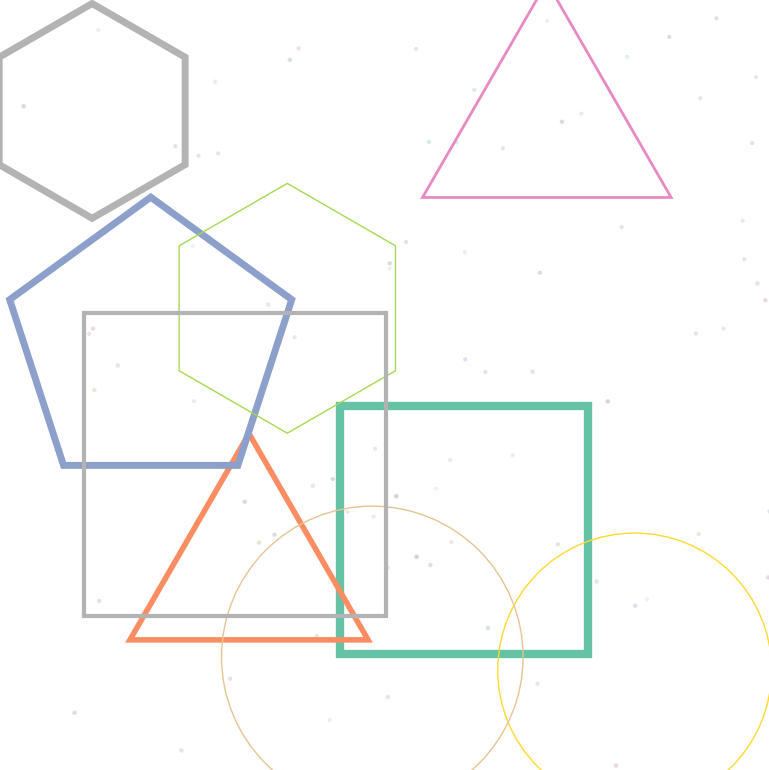[{"shape": "square", "thickness": 3, "radius": 0.81, "center": [0.603, 0.312]}, {"shape": "triangle", "thickness": 2, "radius": 0.89, "center": [0.323, 0.258]}, {"shape": "pentagon", "thickness": 2.5, "radius": 0.96, "center": [0.196, 0.551]}, {"shape": "triangle", "thickness": 1, "radius": 0.93, "center": [0.71, 0.837]}, {"shape": "hexagon", "thickness": 0.5, "radius": 0.81, "center": [0.373, 0.6]}, {"shape": "circle", "thickness": 0.5, "radius": 0.89, "center": [0.824, 0.13]}, {"shape": "circle", "thickness": 0.5, "radius": 0.98, "center": [0.484, 0.147]}, {"shape": "hexagon", "thickness": 2.5, "radius": 0.7, "center": [0.12, 0.856]}, {"shape": "square", "thickness": 1.5, "radius": 0.98, "center": [0.305, 0.397]}]